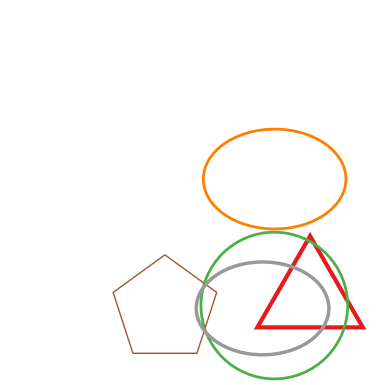[{"shape": "triangle", "thickness": 3, "radius": 0.79, "center": [0.805, 0.229]}, {"shape": "circle", "thickness": 2, "radius": 0.95, "center": [0.713, 0.206]}, {"shape": "oval", "thickness": 2, "radius": 0.93, "center": [0.713, 0.535]}, {"shape": "pentagon", "thickness": 1, "radius": 0.71, "center": [0.428, 0.197]}, {"shape": "oval", "thickness": 2.5, "radius": 0.86, "center": [0.682, 0.199]}]